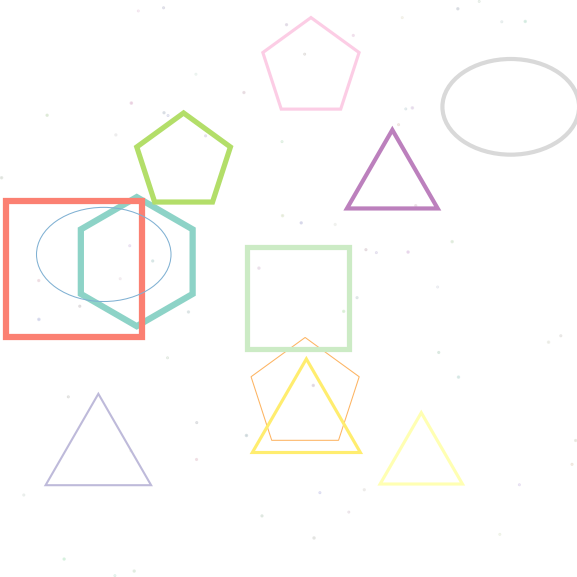[{"shape": "hexagon", "thickness": 3, "radius": 0.56, "center": [0.237, 0.546]}, {"shape": "triangle", "thickness": 1.5, "radius": 0.41, "center": [0.729, 0.202]}, {"shape": "triangle", "thickness": 1, "radius": 0.53, "center": [0.17, 0.212]}, {"shape": "square", "thickness": 3, "radius": 0.59, "center": [0.128, 0.534]}, {"shape": "oval", "thickness": 0.5, "radius": 0.58, "center": [0.18, 0.559]}, {"shape": "pentagon", "thickness": 0.5, "radius": 0.49, "center": [0.528, 0.316]}, {"shape": "pentagon", "thickness": 2.5, "radius": 0.43, "center": [0.318, 0.718]}, {"shape": "pentagon", "thickness": 1.5, "radius": 0.44, "center": [0.538, 0.881]}, {"shape": "oval", "thickness": 2, "radius": 0.59, "center": [0.884, 0.814]}, {"shape": "triangle", "thickness": 2, "radius": 0.45, "center": [0.679, 0.684]}, {"shape": "square", "thickness": 2.5, "radius": 0.44, "center": [0.517, 0.483]}, {"shape": "triangle", "thickness": 1.5, "radius": 0.54, "center": [0.53, 0.27]}]